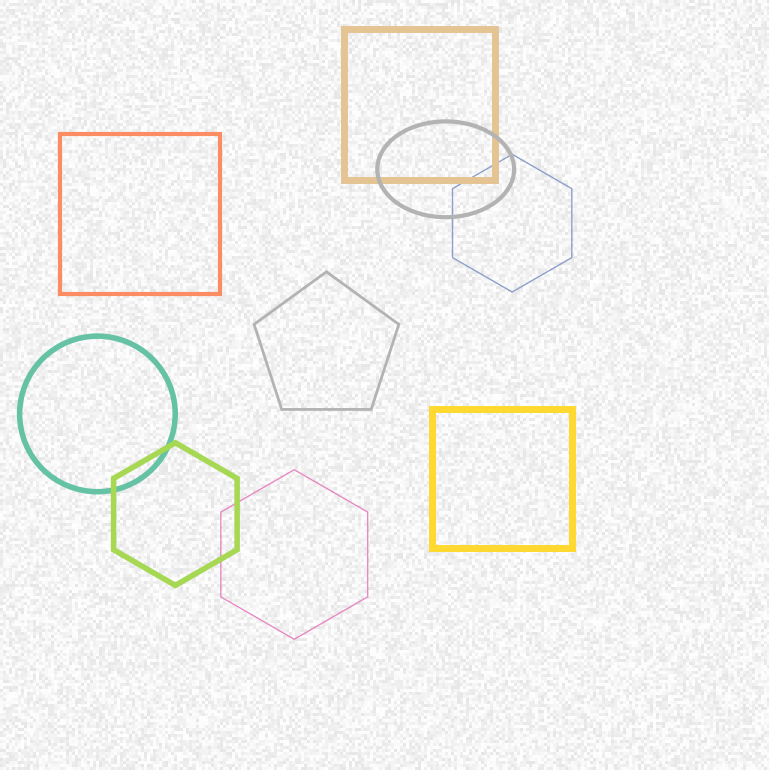[{"shape": "circle", "thickness": 2, "radius": 0.51, "center": [0.127, 0.462]}, {"shape": "square", "thickness": 1.5, "radius": 0.52, "center": [0.182, 0.722]}, {"shape": "hexagon", "thickness": 0.5, "radius": 0.45, "center": [0.665, 0.71]}, {"shape": "hexagon", "thickness": 0.5, "radius": 0.55, "center": [0.382, 0.28]}, {"shape": "hexagon", "thickness": 2, "radius": 0.46, "center": [0.228, 0.332]}, {"shape": "square", "thickness": 2.5, "radius": 0.45, "center": [0.652, 0.378]}, {"shape": "square", "thickness": 2.5, "radius": 0.49, "center": [0.545, 0.864]}, {"shape": "pentagon", "thickness": 1, "radius": 0.49, "center": [0.424, 0.548]}, {"shape": "oval", "thickness": 1.5, "radius": 0.44, "center": [0.579, 0.78]}]